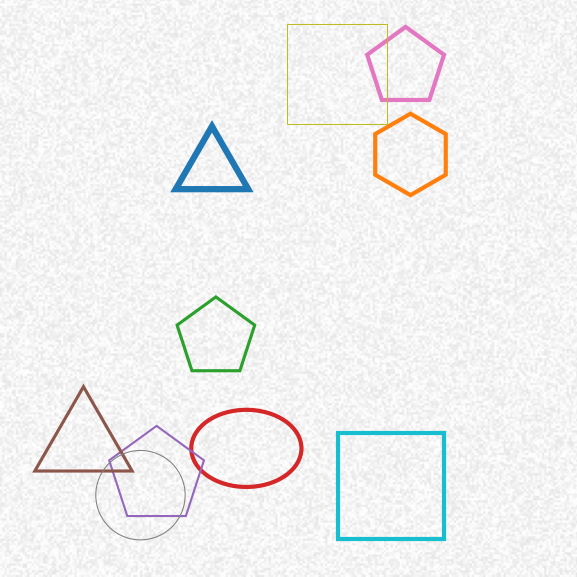[{"shape": "triangle", "thickness": 3, "radius": 0.36, "center": [0.367, 0.708]}, {"shape": "hexagon", "thickness": 2, "radius": 0.35, "center": [0.711, 0.732]}, {"shape": "pentagon", "thickness": 1.5, "radius": 0.35, "center": [0.374, 0.414]}, {"shape": "oval", "thickness": 2, "radius": 0.48, "center": [0.427, 0.223]}, {"shape": "pentagon", "thickness": 1, "radius": 0.43, "center": [0.271, 0.175]}, {"shape": "triangle", "thickness": 1.5, "radius": 0.49, "center": [0.145, 0.232]}, {"shape": "pentagon", "thickness": 2, "radius": 0.35, "center": [0.702, 0.883]}, {"shape": "circle", "thickness": 0.5, "radius": 0.39, "center": [0.243, 0.142]}, {"shape": "square", "thickness": 0.5, "radius": 0.43, "center": [0.584, 0.872]}, {"shape": "square", "thickness": 2, "radius": 0.46, "center": [0.678, 0.158]}]